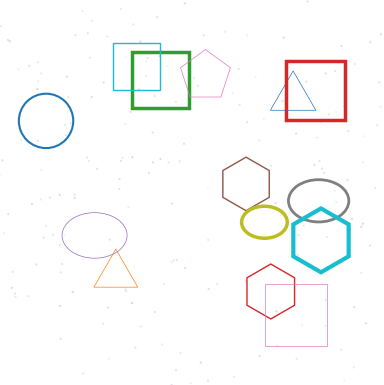[{"shape": "triangle", "thickness": 0.5, "radius": 0.34, "center": [0.761, 0.748]}, {"shape": "circle", "thickness": 1.5, "radius": 0.35, "center": [0.12, 0.686]}, {"shape": "triangle", "thickness": 0.5, "radius": 0.33, "center": [0.301, 0.287]}, {"shape": "square", "thickness": 2.5, "radius": 0.37, "center": [0.417, 0.792]}, {"shape": "hexagon", "thickness": 1, "radius": 0.36, "center": [0.703, 0.243]}, {"shape": "square", "thickness": 2.5, "radius": 0.38, "center": [0.819, 0.765]}, {"shape": "oval", "thickness": 0.5, "radius": 0.42, "center": [0.246, 0.389]}, {"shape": "hexagon", "thickness": 1, "radius": 0.35, "center": [0.639, 0.522]}, {"shape": "pentagon", "thickness": 0.5, "radius": 0.34, "center": [0.534, 0.803]}, {"shape": "square", "thickness": 0.5, "radius": 0.4, "center": [0.77, 0.183]}, {"shape": "oval", "thickness": 2, "radius": 0.39, "center": [0.828, 0.478]}, {"shape": "oval", "thickness": 2.5, "radius": 0.3, "center": [0.687, 0.423]}, {"shape": "square", "thickness": 1, "radius": 0.31, "center": [0.354, 0.827]}, {"shape": "hexagon", "thickness": 3, "radius": 0.41, "center": [0.834, 0.376]}]